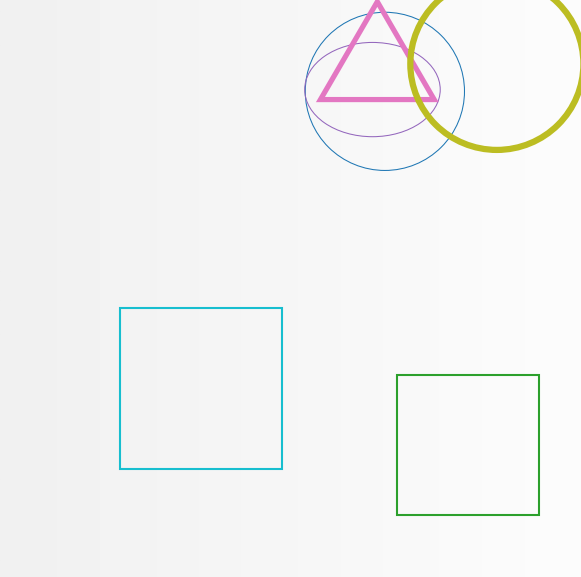[{"shape": "circle", "thickness": 0.5, "radius": 0.68, "center": [0.662, 0.841]}, {"shape": "square", "thickness": 1, "radius": 0.61, "center": [0.805, 0.229]}, {"shape": "oval", "thickness": 0.5, "radius": 0.58, "center": [0.641, 0.844]}, {"shape": "triangle", "thickness": 2.5, "radius": 0.56, "center": [0.649, 0.883]}, {"shape": "circle", "thickness": 3, "radius": 0.74, "center": [0.855, 0.888]}, {"shape": "square", "thickness": 1, "radius": 0.7, "center": [0.345, 0.326]}]